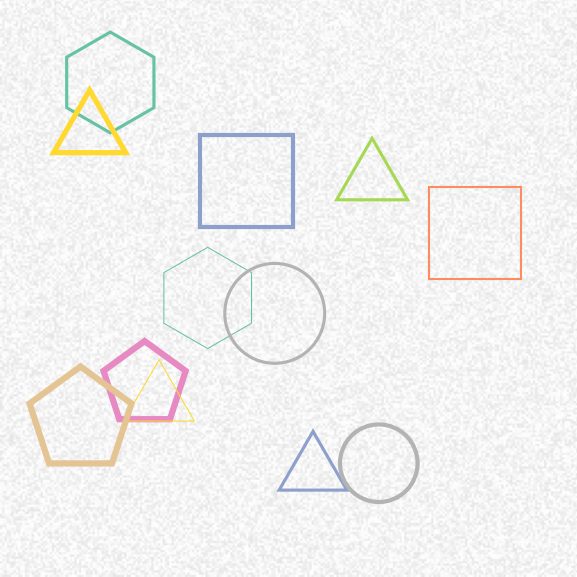[{"shape": "hexagon", "thickness": 0.5, "radius": 0.44, "center": [0.36, 0.483]}, {"shape": "hexagon", "thickness": 1.5, "radius": 0.44, "center": [0.191, 0.856]}, {"shape": "square", "thickness": 1, "radius": 0.4, "center": [0.822, 0.596]}, {"shape": "triangle", "thickness": 1.5, "radius": 0.34, "center": [0.542, 0.184]}, {"shape": "square", "thickness": 2, "radius": 0.4, "center": [0.427, 0.686]}, {"shape": "pentagon", "thickness": 3, "radius": 0.37, "center": [0.25, 0.334]}, {"shape": "triangle", "thickness": 1.5, "radius": 0.35, "center": [0.644, 0.689]}, {"shape": "triangle", "thickness": 2.5, "radius": 0.36, "center": [0.155, 0.771]}, {"shape": "triangle", "thickness": 0.5, "radius": 0.35, "center": [0.275, 0.305]}, {"shape": "pentagon", "thickness": 3, "radius": 0.46, "center": [0.139, 0.272]}, {"shape": "circle", "thickness": 2, "radius": 0.34, "center": [0.656, 0.197]}, {"shape": "circle", "thickness": 1.5, "radius": 0.43, "center": [0.476, 0.457]}]